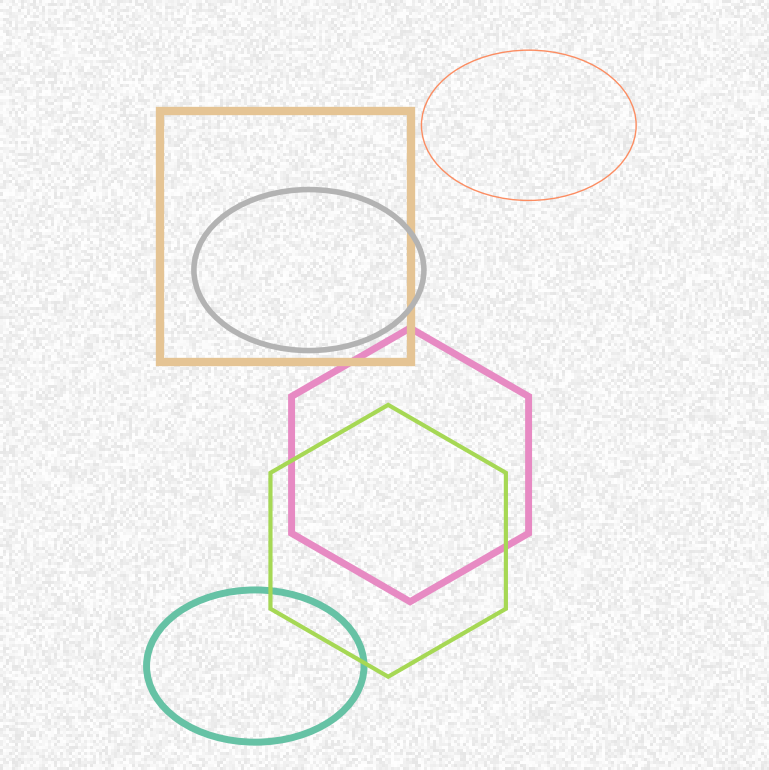[{"shape": "oval", "thickness": 2.5, "radius": 0.71, "center": [0.332, 0.135]}, {"shape": "oval", "thickness": 0.5, "radius": 0.7, "center": [0.687, 0.837]}, {"shape": "hexagon", "thickness": 2.5, "radius": 0.89, "center": [0.533, 0.396]}, {"shape": "hexagon", "thickness": 1.5, "radius": 0.88, "center": [0.504, 0.298]}, {"shape": "square", "thickness": 3, "radius": 0.81, "center": [0.371, 0.692]}, {"shape": "oval", "thickness": 2, "radius": 0.75, "center": [0.401, 0.649]}]